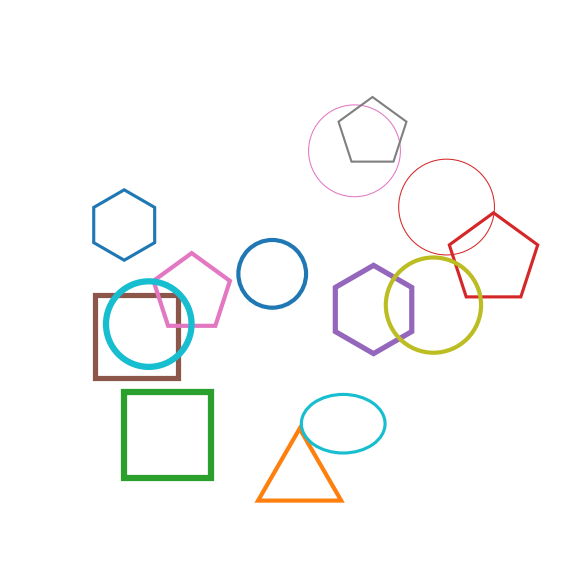[{"shape": "hexagon", "thickness": 1.5, "radius": 0.3, "center": [0.215, 0.609]}, {"shape": "circle", "thickness": 2, "radius": 0.29, "center": [0.471, 0.525]}, {"shape": "triangle", "thickness": 2, "radius": 0.42, "center": [0.519, 0.174]}, {"shape": "square", "thickness": 3, "radius": 0.37, "center": [0.29, 0.246]}, {"shape": "pentagon", "thickness": 1.5, "radius": 0.4, "center": [0.855, 0.55]}, {"shape": "circle", "thickness": 0.5, "radius": 0.41, "center": [0.773, 0.641]}, {"shape": "hexagon", "thickness": 2.5, "radius": 0.38, "center": [0.647, 0.463]}, {"shape": "square", "thickness": 2.5, "radius": 0.36, "center": [0.237, 0.416]}, {"shape": "circle", "thickness": 0.5, "radius": 0.4, "center": [0.614, 0.738]}, {"shape": "pentagon", "thickness": 2, "radius": 0.35, "center": [0.332, 0.491]}, {"shape": "pentagon", "thickness": 1, "radius": 0.31, "center": [0.645, 0.769]}, {"shape": "circle", "thickness": 2, "radius": 0.41, "center": [0.751, 0.471]}, {"shape": "circle", "thickness": 3, "radius": 0.37, "center": [0.258, 0.438]}, {"shape": "oval", "thickness": 1.5, "radius": 0.36, "center": [0.594, 0.265]}]